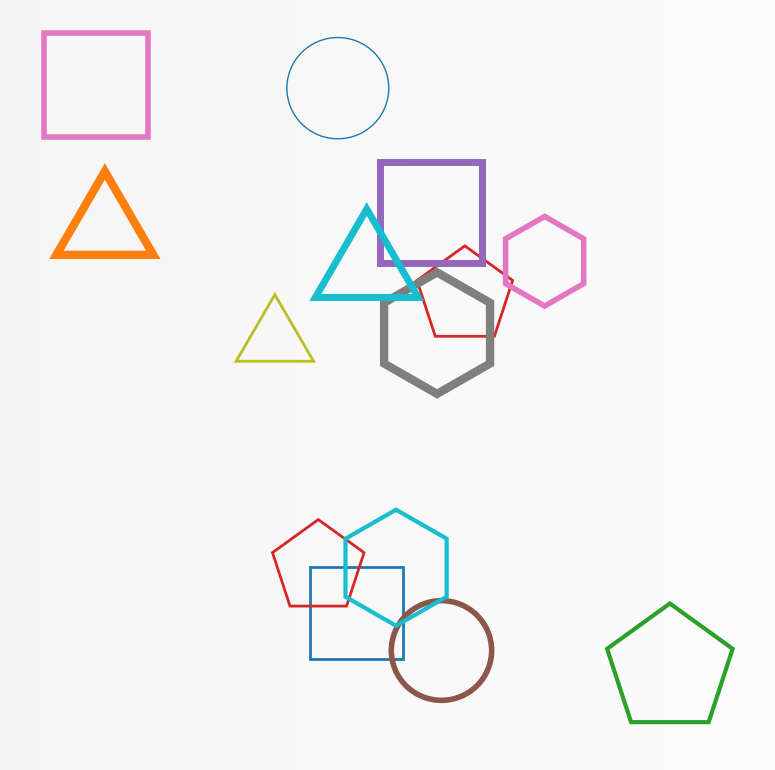[{"shape": "square", "thickness": 1, "radius": 0.3, "center": [0.46, 0.204]}, {"shape": "circle", "thickness": 0.5, "radius": 0.33, "center": [0.436, 0.886]}, {"shape": "triangle", "thickness": 3, "radius": 0.36, "center": [0.135, 0.705]}, {"shape": "pentagon", "thickness": 1.5, "radius": 0.43, "center": [0.864, 0.131]}, {"shape": "pentagon", "thickness": 1, "radius": 0.32, "center": [0.6, 0.616]}, {"shape": "pentagon", "thickness": 1, "radius": 0.31, "center": [0.411, 0.263]}, {"shape": "square", "thickness": 2.5, "radius": 0.33, "center": [0.557, 0.724]}, {"shape": "circle", "thickness": 2, "radius": 0.32, "center": [0.57, 0.155]}, {"shape": "square", "thickness": 2, "radius": 0.34, "center": [0.124, 0.889]}, {"shape": "hexagon", "thickness": 2, "radius": 0.29, "center": [0.703, 0.661]}, {"shape": "hexagon", "thickness": 3, "radius": 0.39, "center": [0.564, 0.567]}, {"shape": "triangle", "thickness": 1, "radius": 0.29, "center": [0.355, 0.56]}, {"shape": "hexagon", "thickness": 1.5, "radius": 0.38, "center": [0.511, 0.263]}, {"shape": "triangle", "thickness": 2.5, "radius": 0.38, "center": [0.473, 0.652]}]